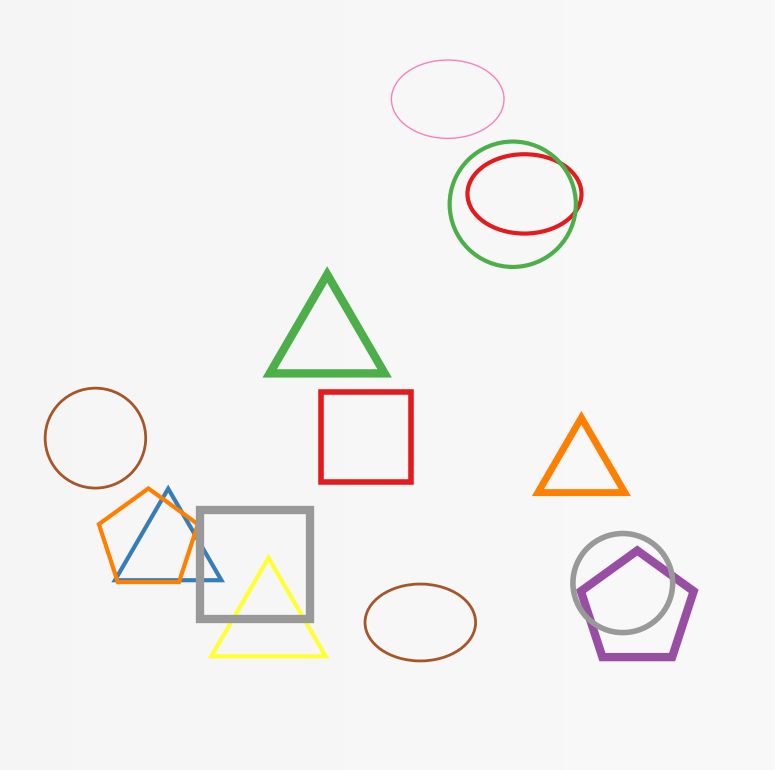[{"shape": "oval", "thickness": 1.5, "radius": 0.37, "center": [0.677, 0.748]}, {"shape": "square", "thickness": 2, "radius": 0.29, "center": [0.472, 0.432]}, {"shape": "triangle", "thickness": 1.5, "radius": 0.4, "center": [0.217, 0.286]}, {"shape": "circle", "thickness": 1.5, "radius": 0.41, "center": [0.662, 0.735]}, {"shape": "triangle", "thickness": 3, "radius": 0.43, "center": [0.422, 0.558]}, {"shape": "pentagon", "thickness": 3, "radius": 0.38, "center": [0.822, 0.209]}, {"shape": "triangle", "thickness": 2.5, "radius": 0.32, "center": [0.75, 0.393]}, {"shape": "pentagon", "thickness": 1.5, "radius": 0.34, "center": [0.192, 0.298]}, {"shape": "triangle", "thickness": 1.5, "radius": 0.43, "center": [0.346, 0.19]}, {"shape": "oval", "thickness": 1, "radius": 0.36, "center": [0.542, 0.192]}, {"shape": "circle", "thickness": 1, "radius": 0.32, "center": [0.123, 0.431]}, {"shape": "oval", "thickness": 0.5, "radius": 0.36, "center": [0.578, 0.871]}, {"shape": "square", "thickness": 3, "radius": 0.36, "center": [0.329, 0.267]}, {"shape": "circle", "thickness": 2, "radius": 0.32, "center": [0.804, 0.243]}]